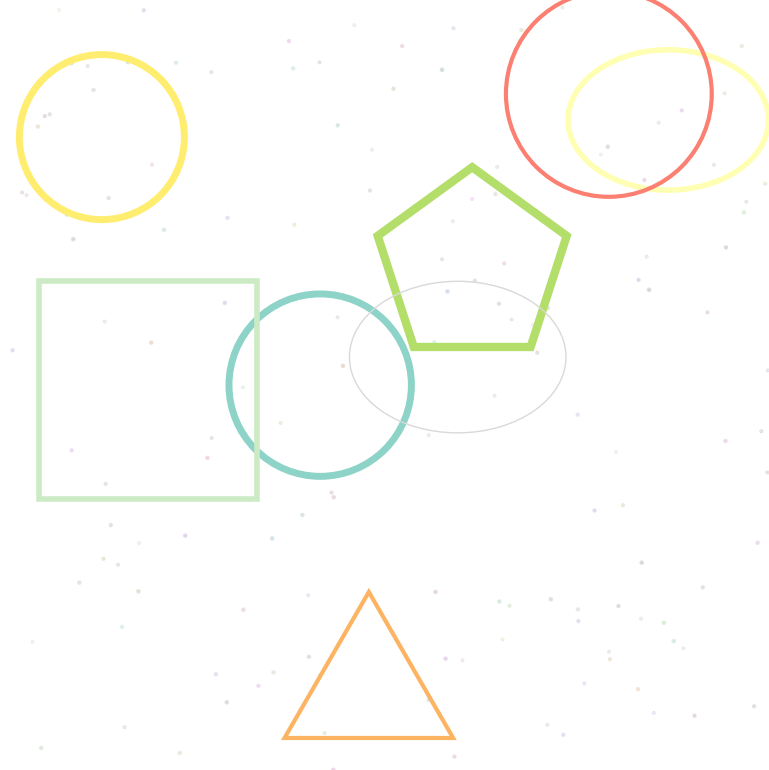[{"shape": "circle", "thickness": 2.5, "radius": 0.59, "center": [0.416, 0.5]}, {"shape": "oval", "thickness": 2, "radius": 0.65, "center": [0.868, 0.844]}, {"shape": "circle", "thickness": 1.5, "radius": 0.67, "center": [0.791, 0.878]}, {"shape": "triangle", "thickness": 1.5, "radius": 0.63, "center": [0.479, 0.105]}, {"shape": "pentagon", "thickness": 3, "radius": 0.65, "center": [0.613, 0.654]}, {"shape": "oval", "thickness": 0.5, "radius": 0.7, "center": [0.594, 0.536]}, {"shape": "square", "thickness": 2, "radius": 0.71, "center": [0.192, 0.494]}, {"shape": "circle", "thickness": 2.5, "radius": 0.54, "center": [0.132, 0.822]}]